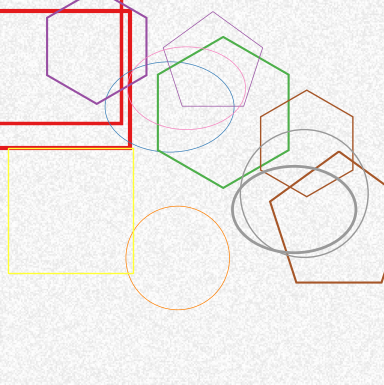[{"shape": "square", "thickness": 3, "radius": 0.88, "center": [0.161, 0.793]}, {"shape": "square", "thickness": 2.5, "radius": 0.96, "center": [0.122, 0.871]}, {"shape": "oval", "thickness": 0.5, "radius": 0.84, "center": [0.44, 0.722]}, {"shape": "hexagon", "thickness": 1.5, "radius": 0.98, "center": [0.58, 0.708]}, {"shape": "hexagon", "thickness": 1.5, "radius": 0.75, "center": [0.251, 0.879]}, {"shape": "pentagon", "thickness": 0.5, "radius": 0.68, "center": [0.553, 0.834]}, {"shape": "circle", "thickness": 0.5, "radius": 0.67, "center": [0.462, 0.33]}, {"shape": "square", "thickness": 1, "radius": 0.81, "center": [0.183, 0.454]}, {"shape": "hexagon", "thickness": 1, "radius": 0.69, "center": [0.797, 0.627]}, {"shape": "pentagon", "thickness": 1.5, "radius": 0.94, "center": [0.88, 0.418]}, {"shape": "oval", "thickness": 0.5, "radius": 0.77, "center": [0.484, 0.771]}, {"shape": "circle", "thickness": 1, "radius": 0.83, "center": [0.79, 0.497]}, {"shape": "oval", "thickness": 2, "radius": 0.8, "center": [0.764, 0.456]}]